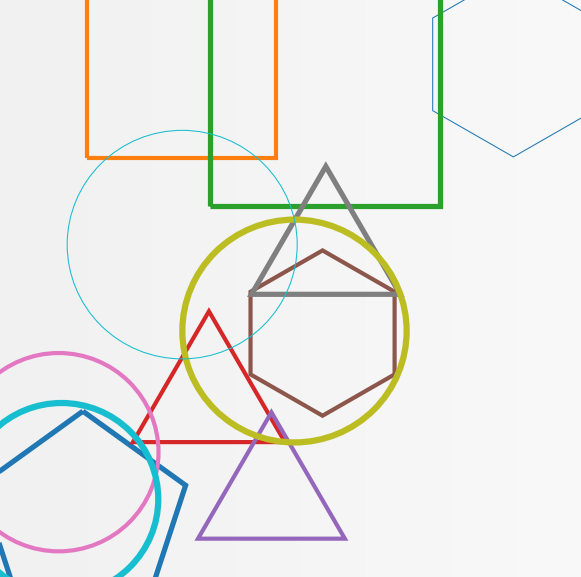[{"shape": "pentagon", "thickness": 2.5, "radius": 0.93, "center": [0.143, 0.101]}, {"shape": "hexagon", "thickness": 0.5, "radius": 0.8, "center": [0.883, 0.888]}, {"shape": "square", "thickness": 2, "radius": 0.82, "center": [0.312, 0.889]}, {"shape": "square", "thickness": 2.5, "radius": 0.99, "center": [0.559, 0.84]}, {"shape": "triangle", "thickness": 2, "radius": 0.75, "center": [0.359, 0.309]}, {"shape": "triangle", "thickness": 2, "radius": 0.73, "center": [0.467, 0.139]}, {"shape": "hexagon", "thickness": 2, "radius": 0.72, "center": [0.555, 0.422]}, {"shape": "circle", "thickness": 2, "radius": 0.86, "center": [0.101, 0.216]}, {"shape": "triangle", "thickness": 2.5, "radius": 0.74, "center": [0.561, 0.563]}, {"shape": "circle", "thickness": 3, "radius": 0.96, "center": [0.507, 0.426]}, {"shape": "circle", "thickness": 3, "radius": 0.83, "center": [0.106, 0.135]}, {"shape": "circle", "thickness": 0.5, "radius": 0.99, "center": [0.313, 0.576]}]